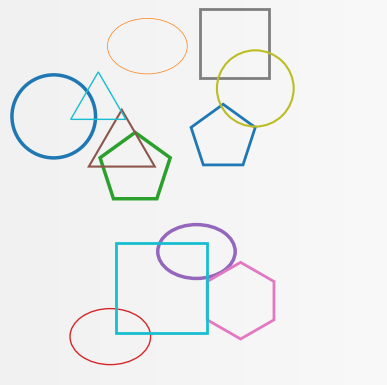[{"shape": "pentagon", "thickness": 2, "radius": 0.44, "center": [0.576, 0.642]}, {"shape": "circle", "thickness": 2.5, "radius": 0.54, "center": [0.139, 0.698]}, {"shape": "oval", "thickness": 0.5, "radius": 0.51, "center": [0.38, 0.88]}, {"shape": "pentagon", "thickness": 2.5, "radius": 0.48, "center": [0.349, 0.561]}, {"shape": "oval", "thickness": 1, "radius": 0.52, "center": [0.285, 0.126]}, {"shape": "oval", "thickness": 2.5, "radius": 0.5, "center": [0.507, 0.347]}, {"shape": "triangle", "thickness": 1.5, "radius": 0.49, "center": [0.314, 0.616]}, {"shape": "hexagon", "thickness": 2, "radius": 0.5, "center": [0.621, 0.219]}, {"shape": "square", "thickness": 2, "radius": 0.45, "center": [0.604, 0.888]}, {"shape": "circle", "thickness": 1.5, "radius": 0.5, "center": [0.659, 0.77]}, {"shape": "square", "thickness": 2, "radius": 0.59, "center": [0.417, 0.252]}, {"shape": "triangle", "thickness": 1, "radius": 0.41, "center": [0.254, 0.731]}]